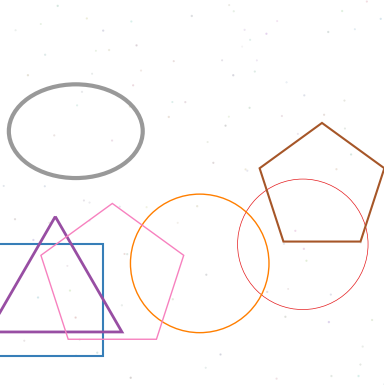[{"shape": "circle", "thickness": 0.5, "radius": 0.85, "center": [0.787, 0.365]}, {"shape": "square", "thickness": 1.5, "radius": 0.73, "center": [0.122, 0.222]}, {"shape": "triangle", "thickness": 2, "radius": 1.0, "center": [0.144, 0.238]}, {"shape": "circle", "thickness": 1, "radius": 0.9, "center": [0.519, 0.316]}, {"shape": "pentagon", "thickness": 1.5, "radius": 0.85, "center": [0.836, 0.51]}, {"shape": "pentagon", "thickness": 1, "radius": 0.97, "center": [0.292, 0.277]}, {"shape": "oval", "thickness": 3, "radius": 0.87, "center": [0.197, 0.659]}]